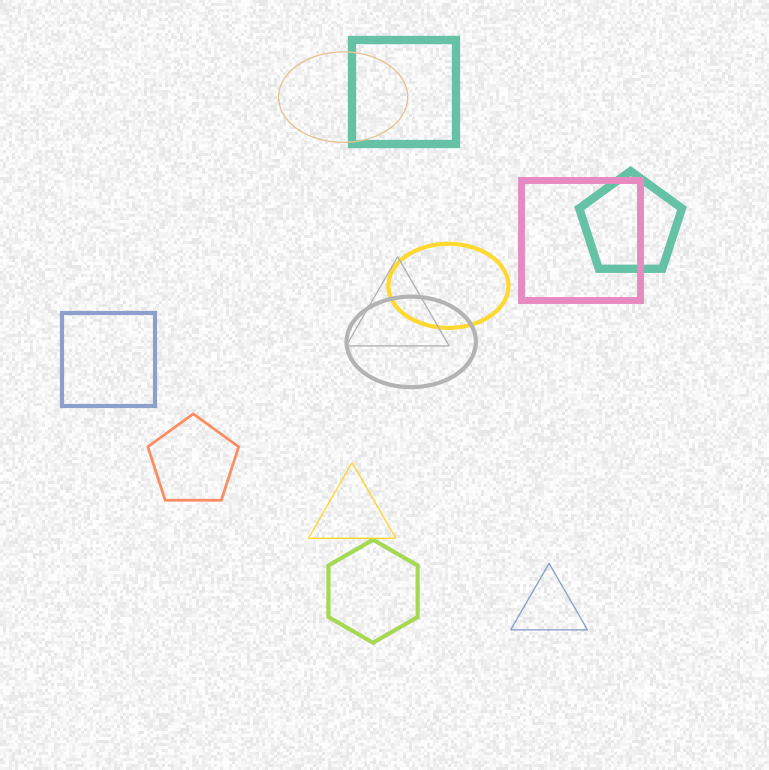[{"shape": "square", "thickness": 3, "radius": 0.34, "center": [0.525, 0.88]}, {"shape": "pentagon", "thickness": 3, "radius": 0.35, "center": [0.819, 0.708]}, {"shape": "pentagon", "thickness": 1, "radius": 0.31, "center": [0.251, 0.401]}, {"shape": "square", "thickness": 1.5, "radius": 0.3, "center": [0.141, 0.533]}, {"shape": "triangle", "thickness": 0.5, "radius": 0.29, "center": [0.713, 0.211]}, {"shape": "square", "thickness": 2.5, "radius": 0.39, "center": [0.754, 0.688]}, {"shape": "hexagon", "thickness": 1.5, "radius": 0.33, "center": [0.484, 0.232]}, {"shape": "oval", "thickness": 1.5, "radius": 0.39, "center": [0.582, 0.629]}, {"shape": "triangle", "thickness": 0.5, "radius": 0.33, "center": [0.457, 0.334]}, {"shape": "oval", "thickness": 0.5, "radius": 0.42, "center": [0.446, 0.874]}, {"shape": "oval", "thickness": 1.5, "radius": 0.42, "center": [0.534, 0.556]}, {"shape": "triangle", "thickness": 0.5, "radius": 0.39, "center": [0.516, 0.589]}]